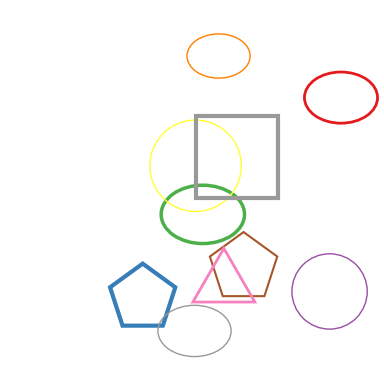[{"shape": "oval", "thickness": 2, "radius": 0.47, "center": [0.886, 0.747]}, {"shape": "pentagon", "thickness": 3, "radius": 0.45, "center": [0.371, 0.226]}, {"shape": "oval", "thickness": 2.5, "radius": 0.54, "center": [0.527, 0.443]}, {"shape": "circle", "thickness": 1, "radius": 0.49, "center": [0.856, 0.243]}, {"shape": "oval", "thickness": 1, "radius": 0.41, "center": [0.568, 0.855]}, {"shape": "circle", "thickness": 1, "radius": 0.59, "center": [0.508, 0.569]}, {"shape": "pentagon", "thickness": 1.5, "radius": 0.46, "center": [0.633, 0.305]}, {"shape": "triangle", "thickness": 2, "radius": 0.46, "center": [0.581, 0.262]}, {"shape": "square", "thickness": 3, "radius": 0.53, "center": [0.616, 0.592]}, {"shape": "oval", "thickness": 1, "radius": 0.48, "center": [0.505, 0.14]}]